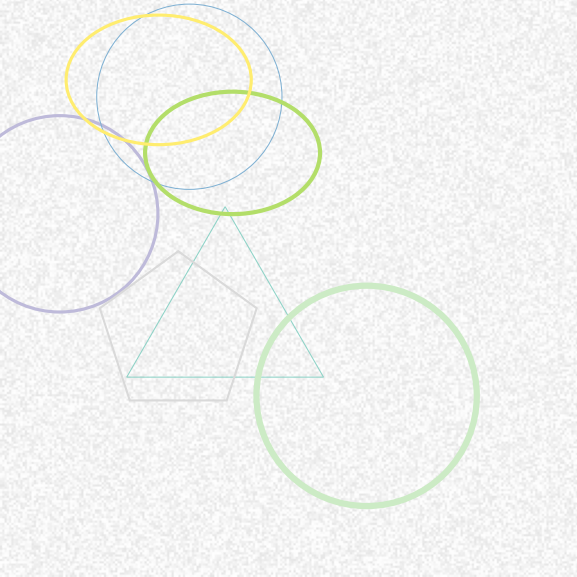[{"shape": "triangle", "thickness": 0.5, "radius": 0.98, "center": [0.39, 0.444]}, {"shape": "circle", "thickness": 1.5, "radius": 0.85, "center": [0.103, 0.629]}, {"shape": "circle", "thickness": 0.5, "radius": 0.8, "center": [0.328, 0.832]}, {"shape": "oval", "thickness": 2, "radius": 0.76, "center": [0.403, 0.734]}, {"shape": "pentagon", "thickness": 1, "radius": 0.71, "center": [0.309, 0.421]}, {"shape": "circle", "thickness": 3, "radius": 0.95, "center": [0.635, 0.314]}, {"shape": "oval", "thickness": 1.5, "radius": 0.8, "center": [0.275, 0.861]}]